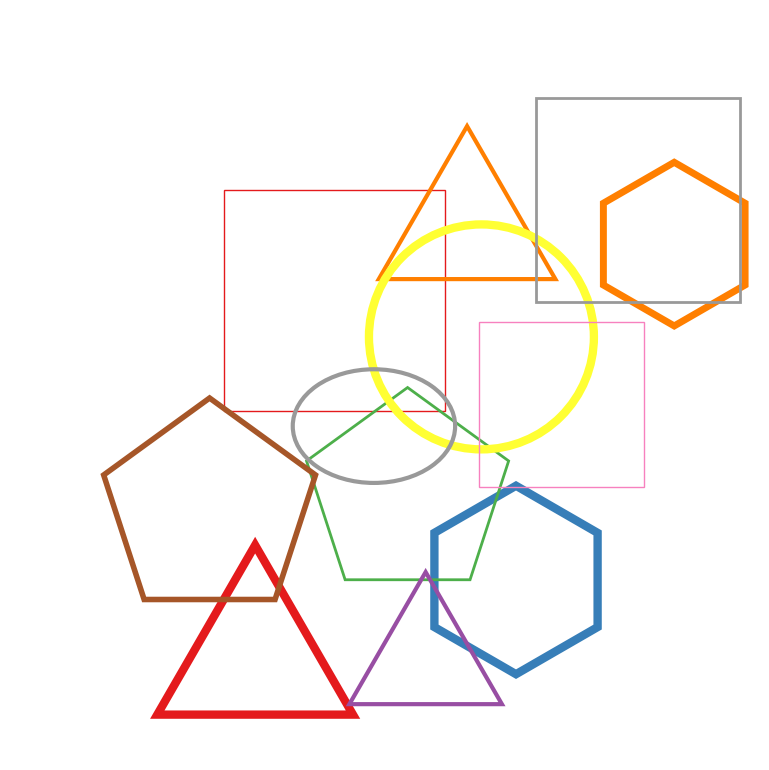[{"shape": "square", "thickness": 0.5, "radius": 0.72, "center": [0.435, 0.61]}, {"shape": "triangle", "thickness": 3, "radius": 0.73, "center": [0.331, 0.145]}, {"shape": "hexagon", "thickness": 3, "radius": 0.61, "center": [0.67, 0.247]}, {"shape": "pentagon", "thickness": 1, "radius": 0.69, "center": [0.529, 0.359]}, {"shape": "triangle", "thickness": 1.5, "radius": 0.57, "center": [0.553, 0.143]}, {"shape": "triangle", "thickness": 1.5, "radius": 0.66, "center": [0.607, 0.704]}, {"shape": "hexagon", "thickness": 2.5, "radius": 0.53, "center": [0.876, 0.683]}, {"shape": "circle", "thickness": 3, "radius": 0.73, "center": [0.625, 0.562]}, {"shape": "pentagon", "thickness": 2, "radius": 0.72, "center": [0.272, 0.338]}, {"shape": "square", "thickness": 0.5, "radius": 0.54, "center": [0.729, 0.474]}, {"shape": "oval", "thickness": 1.5, "radius": 0.53, "center": [0.486, 0.447]}, {"shape": "square", "thickness": 1, "radius": 0.66, "center": [0.828, 0.741]}]